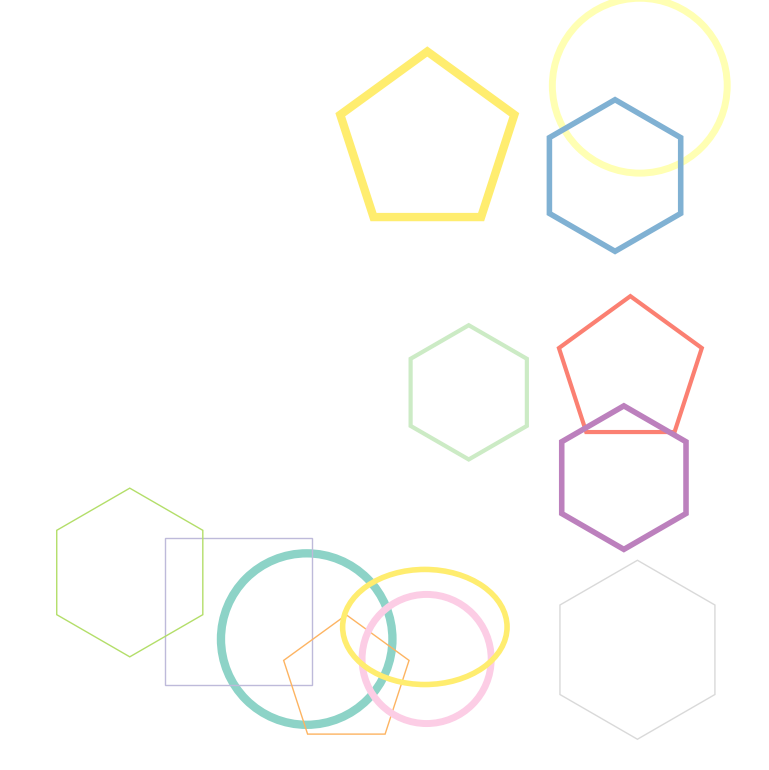[{"shape": "circle", "thickness": 3, "radius": 0.56, "center": [0.398, 0.17]}, {"shape": "circle", "thickness": 2.5, "radius": 0.57, "center": [0.831, 0.889]}, {"shape": "square", "thickness": 0.5, "radius": 0.48, "center": [0.31, 0.206]}, {"shape": "pentagon", "thickness": 1.5, "radius": 0.49, "center": [0.819, 0.518]}, {"shape": "hexagon", "thickness": 2, "radius": 0.49, "center": [0.799, 0.772]}, {"shape": "pentagon", "thickness": 0.5, "radius": 0.43, "center": [0.45, 0.116]}, {"shape": "hexagon", "thickness": 0.5, "radius": 0.55, "center": [0.169, 0.256]}, {"shape": "circle", "thickness": 2.5, "radius": 0.42, "center": [0.554, 0.144]}, {"shape": "hexagon", "thickness": 0.5, "radius": 0.58, "center": [0.828, 0.156]}, {"shape": "hexagon", "thickness": 2, "radius": 0.47, "center": [0.81, 0.38]}, {"shape": "hexagon", "thickness": 1.5, "radius": 0.44, "center": [0.609, 0.49]}, {"shape": "oval", "thickness": 2, "radius": 0.53, "center": [0.552, 0.186]}, {"shape": "pentagon", "thickness": 3, "radius": 0.59, "center": [0.555, 0.814]}]